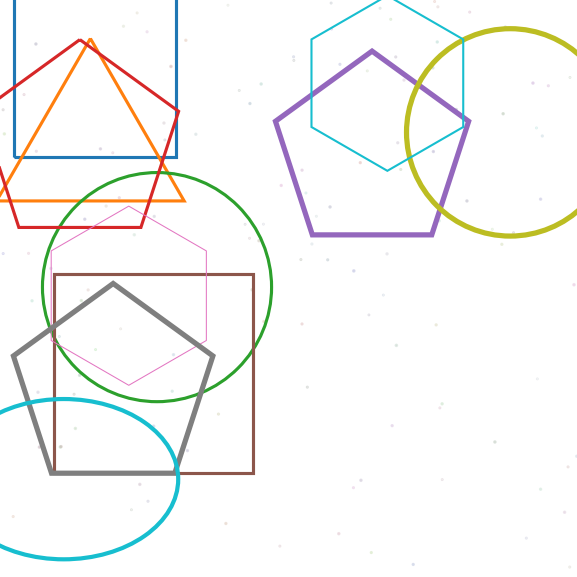[{"shape": "square", "thickness": 1.5, "radius": 0.7, "center": [0.165, 0.867]}, {"shape": "triangle", "thickness": 1.5, "radius": 0.94, "center": [0.157, 0.745]}, {"shape": "circle", "thickness": 1.5, "radius": 0.99, "center": [0.272, 0.502]}, {"shape": "pentagon", "thickness": 1.5, "radius": 0.9, "center": [0.138, 0.751]}, {"shape": "pentagon", "thickness": 2.5, "radius": 0.88, "center": [0.644, 0.735]}, {"shape": "square", "thickness": 1.5, "radius": 0.86, "center": [0.266, 0.352]}, {"shape": "hexagon", "thickness": 0.5, "radius": 0.78, "center": [0.223, 0.487]}, {"shape": "pentagon", "thickness": 2.5, "radius": 0.91, "center": [0.196, 0.327]}, {"shape": "circle", "thickness": 2.5, "radius": 0.9, "center": [0.883, 0.77]}, {"shape": "hexagon", "thickness": 1, "radius": 0.76, "center": [0.671, 0.855]}, {"shape": "oval", "thickness": 2, "radius": 0.99, "center": [0.11, 0.169]}]